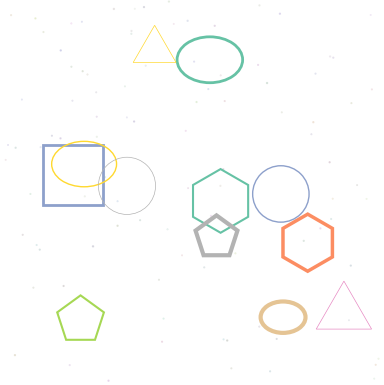[{"shape": "hexagon", "thickness": 1.5, "radius": 0.41, "center": [0.573, 0.478]}, {"shape": "oval", "thickness": 2, "radius": 0.43, "center": [0.545, 0.845]}, {"shape": "hexagon", "thickness": 2.5, "radius": 0.37, "center": [0.799, 0.37]}, {"shape": "square", "thickness": 2, "radius": 0.39, "center": [0.19, 0.545]}, {"shape": "circle", "thickness": 1, "radius": 0.37, "center": [0.73, 0.496]}, {"shape": "triangle", "thickness": 0.5, "radius": 0.42, "center": [0.893, 0.187]}, {"shape": "pentagon", "thickness": 1.5, "radius": 0.32, "center": [0.209, 0.169]}, {"shape": "oval", "thickness": 1, "radius": 0.42, "center": [0.218, 0.574]}, {"shape": "triangle", "thickness": 0.5, "radius": 0.32, "center": [0.402, 0.87]}, {"shape": "oval", "thickness": 3, "radius": 0.29, "center": [0.735, 0.176]}, {"shape": "circle", "thickness": 0.5, "radius": 0.37, "center": [0.33, 0.517]}, {"shape": "pentagon", "thickness": 3, "radius": 0.29, "center": [0.562, 0.383]}]